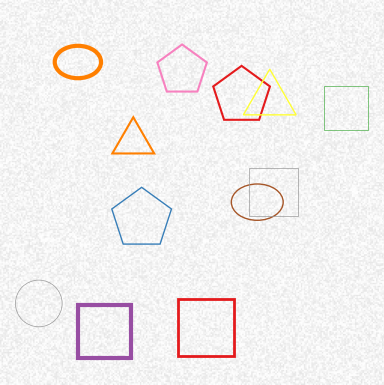[{"shape": "pentagon", "thickness": 1.5, "radius": 0.39, "center": [0.628, 0.752]}, {"shape": "square", "thickness": 2, "radius": 0.37, "center": [0.535, 0.15]}, {"shape": "pentagon", "thickness": 1, "radius": 0.41, "center": [0.368, 0.432]}, {"shape": "square", "thickness": 0.5, "radius": 0.29, "center": [0.898, 0.72]}, {"shape": "square", "thickness": 3, "radius": 0.35, "center": [0.27, 0.139]}, {"shape": "triangle", "thickness": 1.5, "radius": 0.31, "center": [0.346, 0.633]}, {"shape": "oval", "thickness": 3, "radius": 0.3, "center": [0.202, 0.839]}, {"shape": "triangle", "thickness": 1, "radius": 0.4, "center": [0.701, 0.741]}, {"shape": "oval", "thickness": 1, "radius": 0.34, "center": [0.668, 0.475]}, {"shape": "pentagon", "thickness": 1.5, "radius": 0.34, "center": [0.473, 0.817]}, {"shape": "circle", "thickness": 0.5, "radius": 0.3, "center": [0.101, 0.212]}, {"shape": "square", "thickness": 0.5, "radius": 0.31, "center": [0.711, 0.501]}]